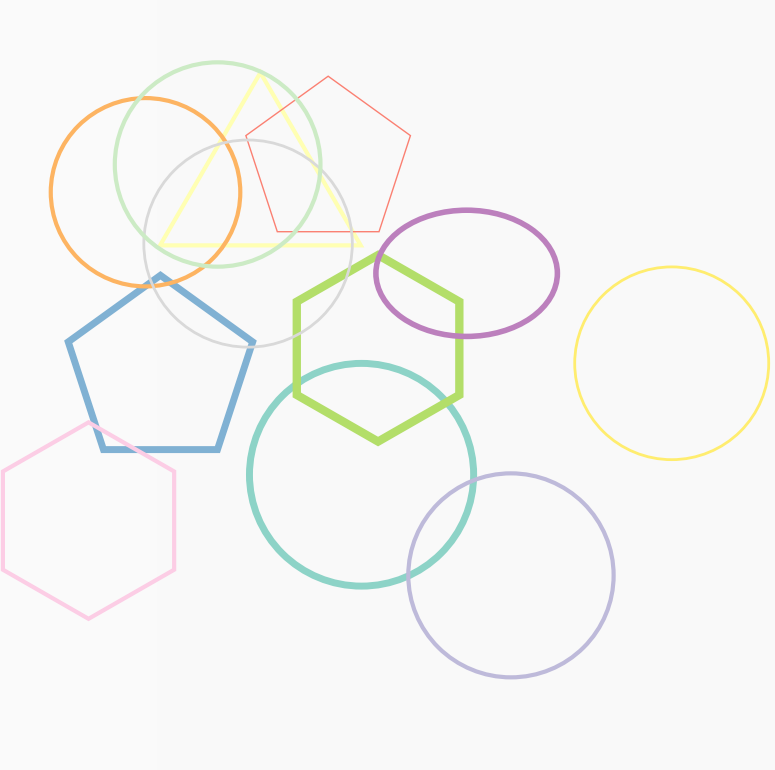[{"shape": "circle", "thickness": 2.5, "radius": 0.72, "center": [0.467, 0.383]}, {"shape": "triangle", "thickness": 1.5, "radius": 0.75, "center": [0.336, 0.756]}, {"shape": "circle", "thickness": 1.5, "radius": 0.66, "center": [0.659, 0.253]}, {"shape": "pentagon", "thickness": 0.5, "radius": 0.56, "center": [0.423, 0.789]}, {"shape": "pentagon", "thickness": 2.5, "radius": 0.63, "center": [0.207, 0.517]}, {"shape": "circle", "thickness": 1.5, "radius": 0.61, "center": [0.188, 0.75]}, {"shape": "hexagon", "thickness": 3, "radius": 0.61, "center": [0.488, 0.548]}, {"shape": "hexagon", "thickness": 1.5, "radius": 0.64, "center": [0.114, 0.324]}, {"shape": "circle", "thickness": 1, "radius": 0.67, "center": [0.32, 0.684]}, {"shape": "oval", "thickness": 2, "radius": 0.59, "center": [0.602, 0.645]}, {"shape": "circle", "thickness": 1.5, "radius": 0.66, "center": [0.281, 0.786]}, {"shape": "circle", "thickness": 1, "radius": 0.63, "center": [0.867, 0.528]}]